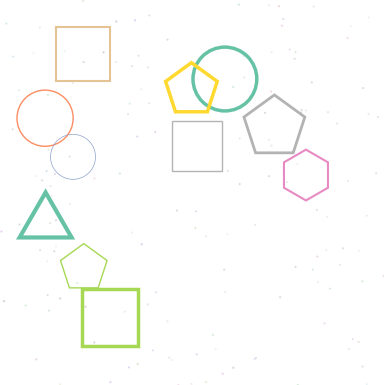[{"shape": "circle", "thickness": 2.5, "radius": 0.41, "center": [0.584, 0.795]}, {"shape": "triangle", "thickness": 3, "radius": 0.39, "center": [0.118, 0.422]}, {"shape": "circle", "thickness": 1, "radius": 0.36, "center": [0.117, 0.693]}, {"shape": "circle", "thickness": 0.5, "radius": 0.29, "center": [0.19, 0.593]}, {"shape": "hexagon", "thickness": 1.5, "radius": 0.33, "center": [0.795, 0.545]}, {"shape": "square", "thickness": 2.5, "radius": 0.36, "center": [0.287, 0.175]}, {"shape": "pentagon", "thickness": 1, "radius": 0.32, "center": [0.218, 0.304]}, {"shape": "pentagon", "thickness": 2.5, "radius": 0.35, "center": [0.497, 0.767]}, {"shape": "square", "thickness": 1.5, "radius": 0.35, "center": [0.215, 0.859]}, {"shape": "pentagon", "thickness": 2, "radius": 0.42, "center": [0.713, 0.67]}, {"shape": "square", "thickness": 1, "radius": 0.33, "center": [0.512, 0.622]}]